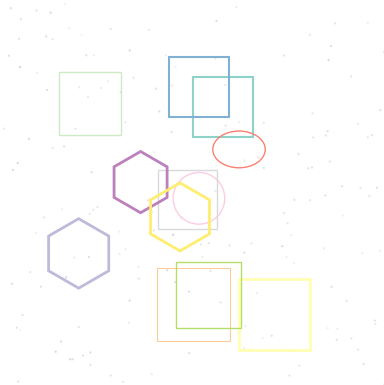[{"shape": "square", "thickness": 1.5, "radius": 0.39, "center": [0.579, 0.722]}, {"shape": "square", "thickness": 2, "radius": 0.46, "center": [0.712, 0.182]}, {"shape": "hexagon", "thickness": 2, "radius": 0.45, "center": [0.204, 0.342]}, {"shape": "oval", "thickness": 1, "radius": 0.34, "center": [0.621, 0.612]}, {"shape": "square", "thickness": 1.5, "radius": 0.39, "center": [0.517, 0.775]}, {"shape": "square", "thickness": 0.5, "radius": 0.48, "center": [0.503, 0.208]}, {"shape": "square", "thickness": 1, "radius": 0.43, "center": [0.541, 0.234]}, {"shape": "circle", "thickness": 1, "radius": 0.34, "center": [0.517, 0.485]}, {"shape": "square", "thickness": 1, "radius": 0.38, "center": [0.487, 0.482]}, {"shape": "hexagon", "thickness": 2, "radius": 0.4, "center": [0.365, 0.527]}, {"shape": "square", "thickness": 1, "radius": 0.41, "center": [0.234, 0.731]}, {"shape": "hexagon", "thickness": 2, "radius": 0.44, "center": [0.468, 0.437]}]